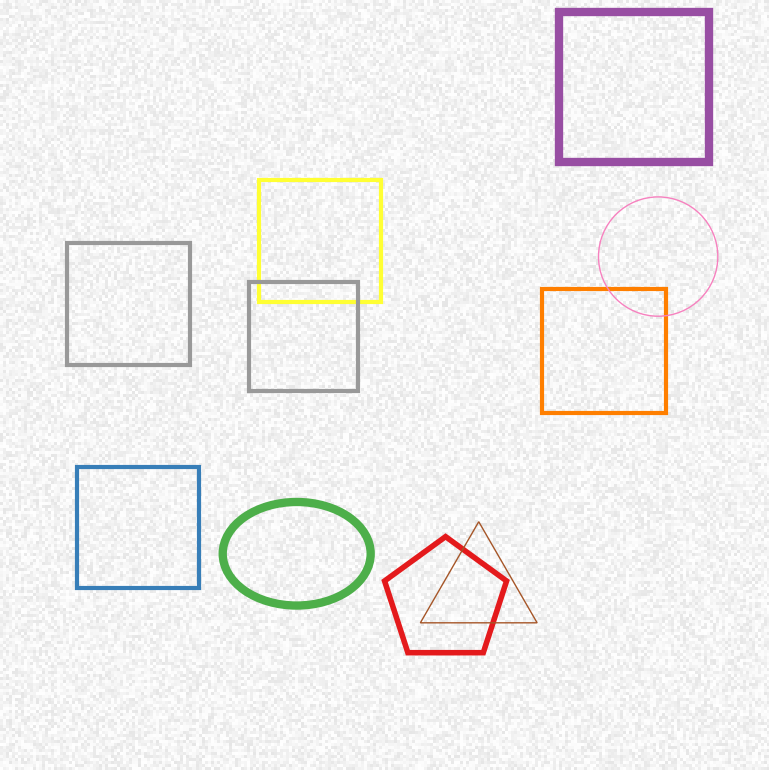[{"shape": "pentagon", "thickness": 2, "radius": 0.42, "center": [0.579, 0.22]}, {"shape": "square", "thickness": 1.5, "radius": 0.4, "center": [0.179, 0.315]}, {"shape": "oval", "thickness": 3, "radius": 0.48, "center": [0.385, 0.281]}, {"shape": "square", "thickness": 3, "radius": 0.49, "center": [0.823, 0.886]}, {"shape": "square", "thickness": 1.5, "radius": 0.4, "center": [0.784, 0.544]}, {"shape": "square", "thickness": 1.5, "radius": 0.4, "center": [0.416, 0.687]}, {"shape": "triangle", "thickness": 0.5, "radius": 0.44, "center": [0.622, 0.235]}, {"shape": "circle", "thickness": 0.5, "radius": 0.39, "center": [0.855, 0.667]}, {"shape": "square", "thickness": 1.5, "radius": 0.36, "center": [0.394, 0.563]}, {"shape": "square", "thickness": 1.5, "radius": 0.4, "center": [0.167, 0.605]}]